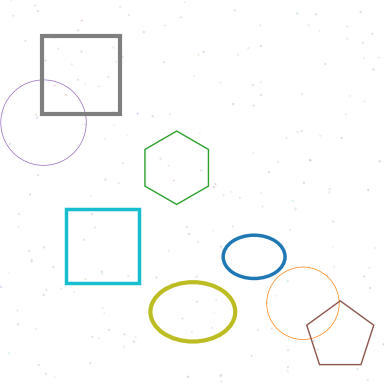[{"shape": "oval", "thickness": 2.5, "radius": 0.4, "center": [0.66, 0.333]}, {"shape": "circle", "thickness": 0.5, "radius": 0.47, "center": [0.787, 0.212]}, {"shape": "hexagon", "thickness": 1, "radius": 0.48, "center": [0.459, 0.564]}, {"shape": "circle", "thickness": 0.5, "radius": 0.56, "center": [0.113, 0.681]}, {"shape": "pentagon", "thickness": 1, "radius": 0.46, "center": [0.884, 0.127]}, {"shape": "square", "thickness": 3, "radius": 0.51, "center": [0.211, 0.806]}, {"shape": "oval", "thickness": 3, "radius": 0.55, "center": [0.501, 0.19]}, {"shape": "square", "thickness": 2.5, "radius": 0.48, "center": [0.265, 0.361]}]